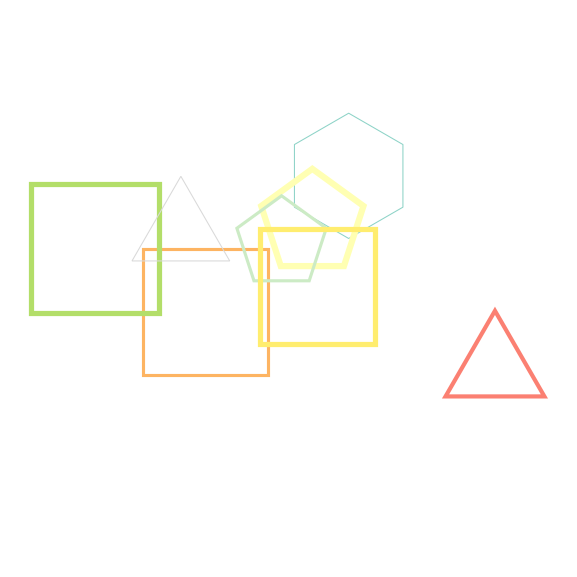[{"shape": "hexagon", "thickness": 0.5, "radius": 0.54, "center": [0.604, 0.695]}, {"shape": "pentagon", "thickness": 3, "radius": 0.47, "center": [0.541, 0.614]}, {"shape": "triangle", "thickness": 2, "radius": 0.49, "center": [0.857, 0.362]}, {"shape": "square", "thickness": 1.5, "radius": 0.54, "center": [0.356, 0.459]}, {"shape": "square", "thickness": 2.5, "radius": 0.56, "center": [0.165, 0.569]}, {"shape": "triangle", "thickness": 0.5, "radius": 0.49, "center": [0.313, 0.596]}, {"shape": "pentagon", "thickness": 1.5, "radius": 0.41, "center": [0.488, 0.579]}, {"shape": "square", "thickness": 2.5, "radius": 0.5, "center": [0.55, 0.503]}]